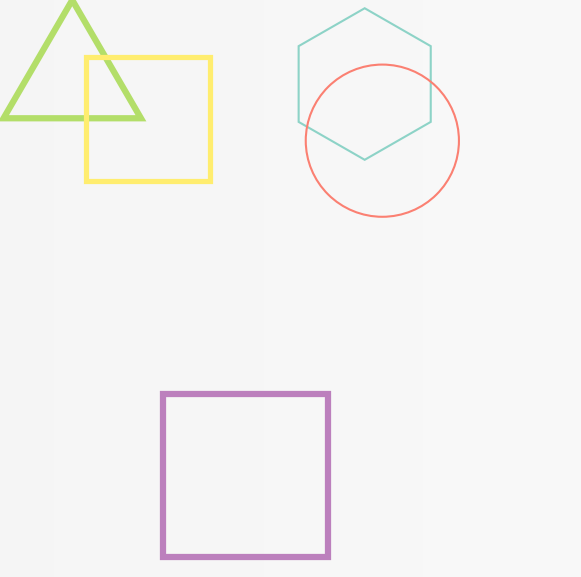[{"shape": "hexagon", "thickness": 1, "radius": 0.66, "center": [0.627, 0.854]}, {"shape": "circle", "thickness": 1, "radius": 0.66, "center": [0.658, 0.756]}, {"shape": "triangle", "thickness": 3, "radius": 0.68, "center": [0.124, 0.863]}, {"shape": "square", "thickness": 3, "radius": 0.71, "center": [0.422, 0.176]}, {"shape": "square", "thickness": 2.5, "radius": 0.53, "center": [0.255, 0.793]}]